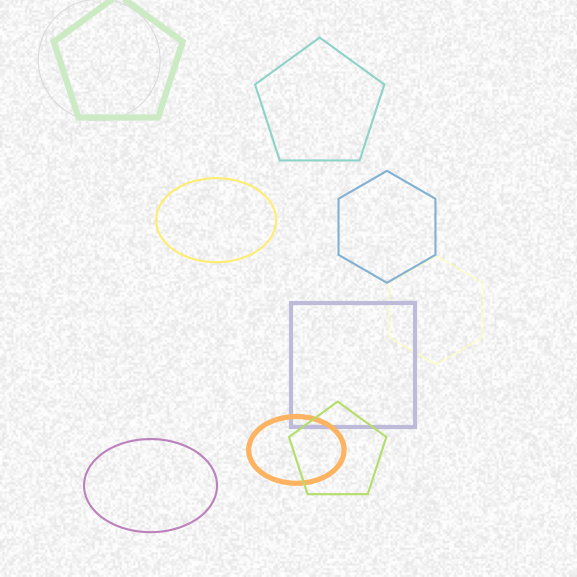[{"shape": "pentagon", "thickness": 1, "radius": 0.59, "center": [0.554, 0.816]}, {"shape": "hexagon", "thickness": 0.5, "radius": 0.47, "center": [0.755, 0.462]}, {"shape": "square", "thickness": 2, "radius": 0.54, "center": [0.611, 0.367]}, {"shape": "hexagon", "thickness": 1, "radius": 0.48, "center": [0.67, 0.606]}, {"shape": "oval", "thickness": 2.5, "radius": 0.41, "center": [0.513, 0.22]}, {"shape": "pentagon", "thickness": 1, "radius": 0.44, "center": [0.585, 0.215]}, {"shape": "circle", "thickness": 0.5, "radius": 0.53, "center": [0.172, 0.895]}, {"shape": "oval", "thickness": 1, "radius": 0.58, "center": [0.261, 0.158]}, {"shape": "pentagon", "thickness": 3, "radius": 0.59, "center": [0.205, 0.891]}, {"shape": "oval", "thickness": 1, "radius": 0.52, "center": [0.374, 0.618]}]